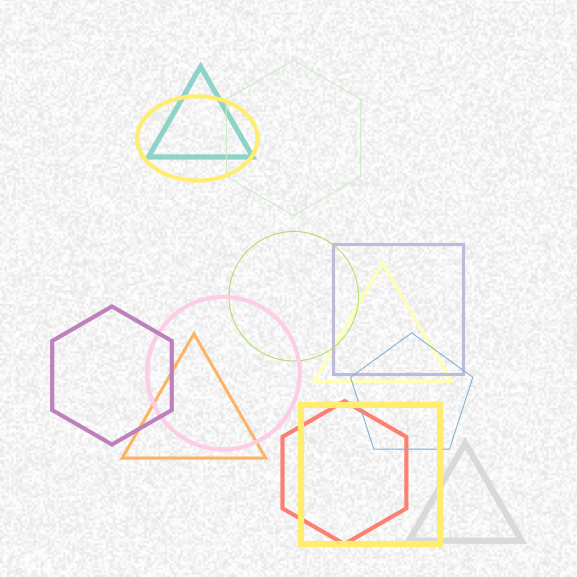[{"shape": "triangle", "thickness": 2.5, "radius": 0.52, "center": [0.347, 0.779]}, {"shape": "triangle", "thickness": 1.5, "radius": 0.68, "center": [0.663, 0.407]}, {"shape": "square", "thickness": 1.5, "radius": 0.56, "center": [0.689, 0.464]}, {"shape": "hexagon", "thickness": 2, "radius": 0.62, "center": [0.596, 0.181]}, {"shape": "pentagon", "thickness": 0.5, "radius": 0.56, "center": [0.713, 0.311]}, {"shape": "triangle", "thickness": 1.5, "radius": 0.72, "center": [0.336, 0.278]}, {"shape": "circle", "thickness": 0.5, "radius": 0.56, "center": [0.509, 0.486]}, {"shape": "circle", "thickness": 2, "radius": 0.66, "center": [0.387, 0.353]}, {"shape": "triangle", "thickness": 3, "radius": 0.56, "center": [0.806, 0.119]}, {"shape": "hexagon", "thickness": 2, "radius": 0.6, "center": [0.194, 0.349]}, {"shape": "hexagon", "thickness": 0.5, "radius": 0.67, "center": [0.508, 0.76]}, {"shape": "square", "thickness": 3, "radius": 0.6, "center": [0.641, 0.178]}, {"shape": "oval", "thickness": 2, "radius": 0.52, "center": [0.342, 0.759]}]